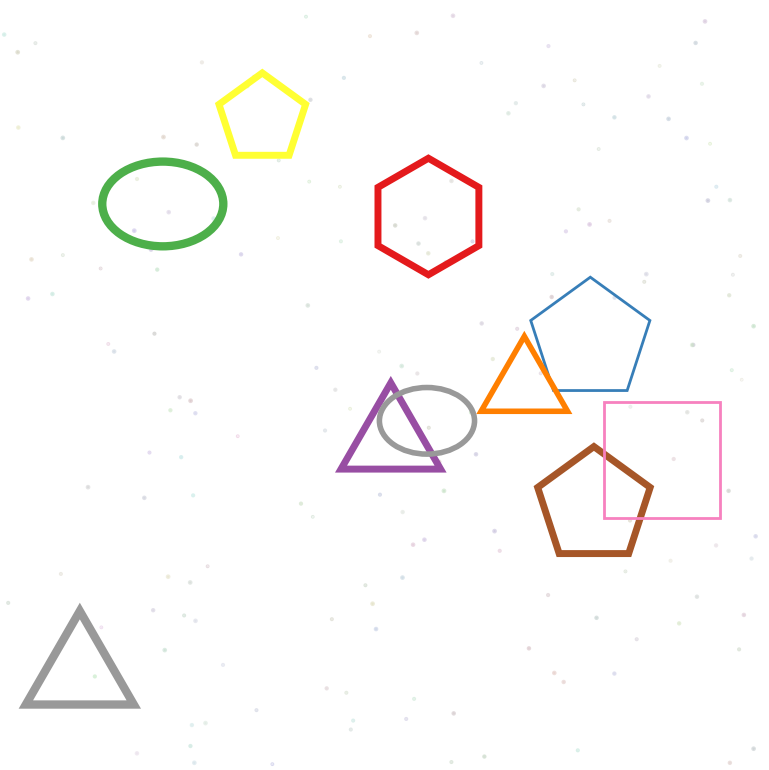[{"shape": "hexagon", "thickness": 2.5, "radius": 0.38, "center": [0.556, 0.719]}, {"shape": "pentagon", "thickness": 1, "radius": 0.41, "center": [0.767, 0.559]}, {"shape": "oval", "thickness": 3, "radius": 0.39, "center": [0.211, 0.735]}, {"shape": "triangle", "thickness": 2.5, "radius": 0.37, "center": [0.508, 0.428]}, {"shape": "triangle", "thickness": 2, "radius": 0.32, "center": [0.681, 0.498]}, {"shape": "pentagon", "thickness": 2.5, "radius": 0.3, "center": [0.341, 0.846]}, {"shape": "pentagon", "thickness": 2.5, "radius": 0.38, "center": [0.771, 0.343]}, {"shape": "square", "thickness": 1, "radius": 0.38, "center": [0.859, 0.402]}, {"shape": "oval", "thickness": 2, "radius": 0.31, "center": [0.555, 0.453]}, {"shape": "triangle", "thickness": 3, "radius": 0.4, "center": [0.104, 0.126]}]